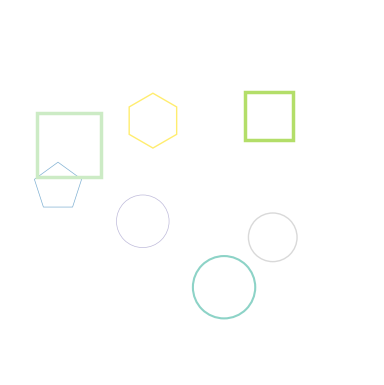[{"shape": "circle", "thickness": 1.5, "radius": 0.4, "center": [0.582, 0.254]}, {"shape": "circle", "thickness": 0.5, "radius": 0.34, "center": [0.371, 0.425]}, {"shape": "pentagon", "thickness": 0.5, "radius": 0.32, "center": [0.151, 0.514]}, {"shape": "square", "thickness": 2.5, "radius": 0.31, "center": [0.698, 0.699]}, {"shape": "circle", "thickness": 1, "radius": 0.32, "center": [0.708, 0.384]}, {"shape": "square", "thickness": 2.5, "radius": 0.41, "center": [0.179, 0.623]}, {"shape": "hexagon", "thickness": 1, "radius": 0.36, "center": [0.397, 0.687]}]